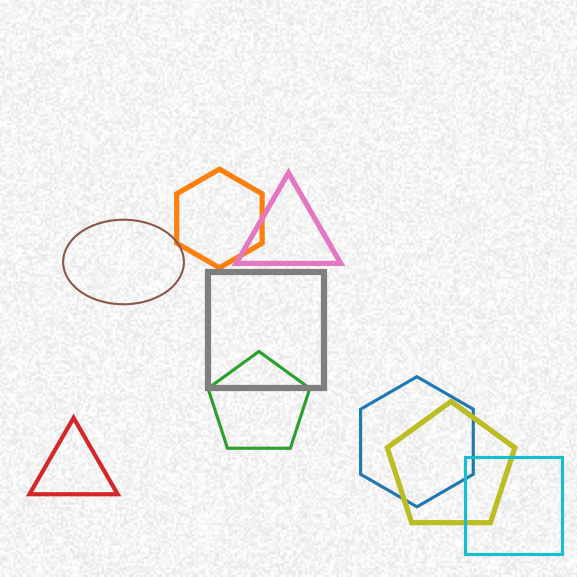[{"shape": "hexagon", "thickness": 1.5, "radius": 0.56, "center": [0.722, 0.234]}, {"shape": "hexagon", "thickness": 2.5, "radius": 0.43, "center": [0.38, 0.621]}, {"shape": "pentagon", "thickness": 1.5, "radius": 0.46, "center": [0.448, 0.298]}, {"shape": "triangle", "thickness": 2, "radius": 0.44, "center": [0.127, 0.187]}, {"shape": "oval", "thickness": 1, "radius": 0.52, "center": [0.214, 0.545]}, {"shape": "triangle", "thickness": 2.5, "radius": 0.52, "center": [0.5, 0.595]}, {"shape": "square", "thickness": 3, "radius": 0.5, "center": [0.461, 0.428]}, {"shape": "pentagon", "thickness": 2.5, "radius": 0.58, "center": [0.781, 0.188]}, {"shape": "square", "thickness": 1.5, "radius": 0.42, "center": [0.889, 0.124]}]